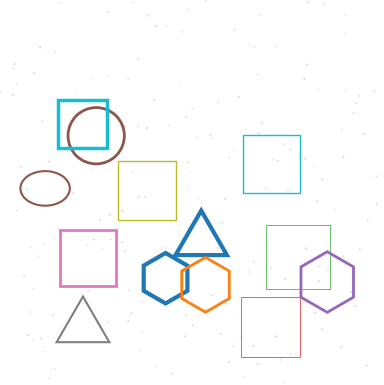[{"shape": "hexagon", "thickness": 3, "radius": 0.33, "center": [0.43, 0.277]}, {"shape": "triangle", "thickness": 3, "radius": 0.38, "center": [0.523, 0.376]}, {"shape": "hexagon", "thickness": 2, "radius": 0.36, "center": [0.534, 0.26]}, {"shape": "square", "thickness": 0.5, "radius": 0.41, "center": [0.774, 0.332]}, {"shape": "square", "thickness": 0.5, "radius": 0.39, "center": [0.703, 0.151]}, {"shape": "hexagon", "thickness": 2, "radius": 0.39, "center": [0.85, 0.267]}, {"shape": "oval", "thickness": 1.5, "radius": 0.32, "center": [0.117, 0.511]}, {"shape": "circle", "thickness": 2, "radius": 0.37, "center": [0.25, 0.647]}, {"shape": "square", "thickness": 2, "radius": 0.37, "center": [0.229, 0.33]}, {"shape": "triangle", "thickness": 1.5, "radius": 0.4, "center": [0.215, 0.151]}, {"shape": "square", "thickness": 1, "radius": 0.38, "center": [0.381, 0.505]}, {"shape": "square", "thickness": 1, "radius": 0.37, "center": [0.706, 0.574]}, {"shape": "square", "thickness": 2.5, "radius": 0.32, "center": [0.215, 0.677]}]